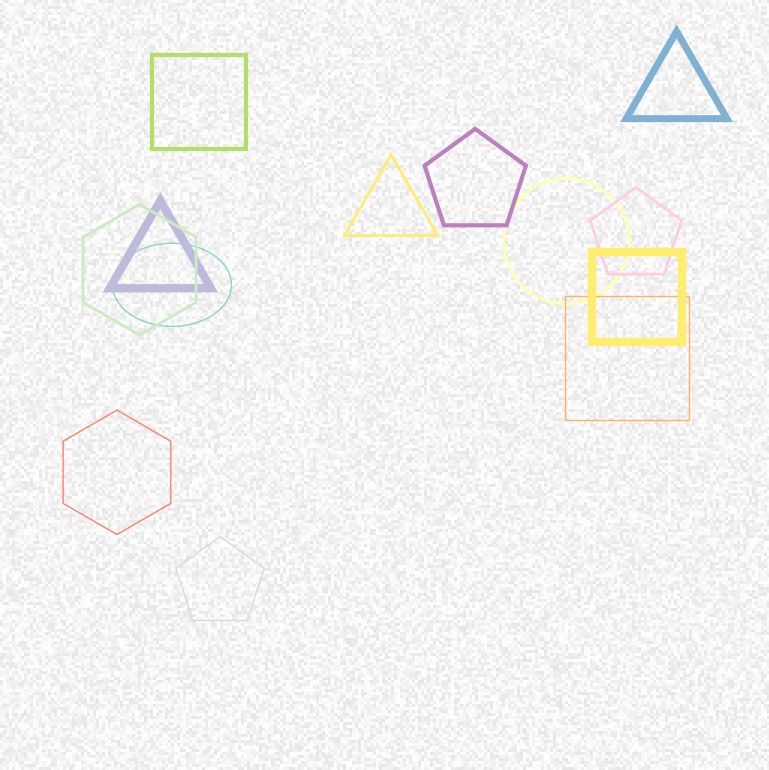[{"shape": "oval", "thickness": 0.5, "radius": 0.39, "center": [0.223, 0.63]}, {"shape": "circle", "thickness": 1, "radius": 0.41, "center": [0.736, 0.687]}, {"shape": "triangle", "thickness": 3, "radius": 0.38, "center": [0.208, 0.664]}, {"shape": "hexagon", "thickness": 0.5, "radius": 0.4, "center": [0.152, 0.387]}, {"shape": "triangle", "thickness": 2.5, "radius": 0.38, "center": [0.879, 0.884]}, {"shape": "square", "thickness": 0.5, "radius": 0.4, "center": [0.814, 0.535]}, {"shape": "square", "thickness": 1.5, "radius": 0.31, "center": [0.259, 0.867]}, {"shape": "pentagon", "thickness": 1, "radius": 0.31, "center": [0.826, 0.694]}, {"shape": "pentagon", "thickness": 0.5, "radius": 0.3, "center": [0.286, 0.243]}, {"shape": "pentagon", "thickness": 1.5, "radius": 0.35, "center": [0.617, 0.763]}, {"shape": "hexagon", "thickness": 1, "radius": 0.42, "center": [0.181, 0.65]}, {"shape": "square", "thickness": 3, "radius": 0.29, "center": [0.827, 0.614]}, {"shape": "triangle", "thickness": 1, "radius": 0.35, "center": [0.508, 0.729]}]